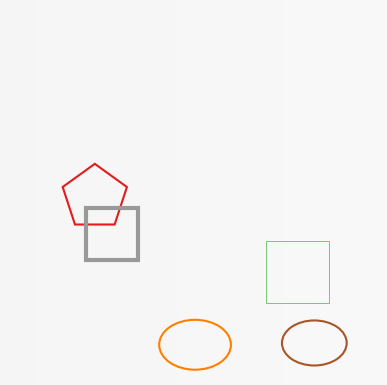[{"shape": "pentagon", "thickness": 1.5, "radius": 0.44, "center": [0.245, 0.487]}, {"shape": "square", "thickness": 0.5, "radius": 0.4, "center": [0.767, 0.293]}, {"shape": "oval", "thickness": 1.5, "radius": 0.46, "center": [0.503, 0.105]}, {"shape": "oval", "thickness": 1.5, "radius": 0.42, "center": [0.811, 0.109]}, {"shape": "square", "thickness": 3, "radius": 0.34, "center": [0.288, 0.393]}]